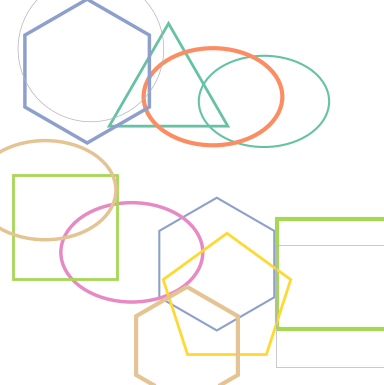[{"shape": "triangle", "thickness": 2, "radius": 0.89, "center": [0.438, 0.761]}, {"shape": "oval", "thickness": 1.5, "radius": 0.85, "center": [0.686, 0.737]}, {"shape": "oval", "thickness": 3, "radius": 0.9, "center": [0.553, 0.749]}, {"shape": "hexagon", "thickness": 1.5, "radius": 0.86, "center": [0.563, 0.314]}, {"shape": "hexagon", "thickness": 2.5, "radius": 0.93, "center": [0.226, 0.815]}, {"shape": "oval", "thickness": 2.5, "radius": 0.92, "center": [0.342, 0.345]}, {"shape": "square", "thickness": 3, "radius": 0.71, "center": [0.862, 0.288]}, {"shape": "square", "thickness": 2, "radius": 0.67, "center": [0.17, 0.411]}, {"shape": "pentagon", "thickness": 2, "radius": 0.87, "center": [0.59, 0.22]}, {"shape": "oval", "thickness": 2.5, "radius": 0.92, "center": [0.117, 0.506]}, {"shape": "hexagon", "thickness": 3, "radius": 0.76, "center": [0.486, 0.102]}, {"shape": "square", "thickness": 0.5, "radius": 0.79, "center": [0.876, 0.205]}, {"shape": "circle", "thickness": 0.5, "radius": 0.95, "center": [0.236, 0.873]}]